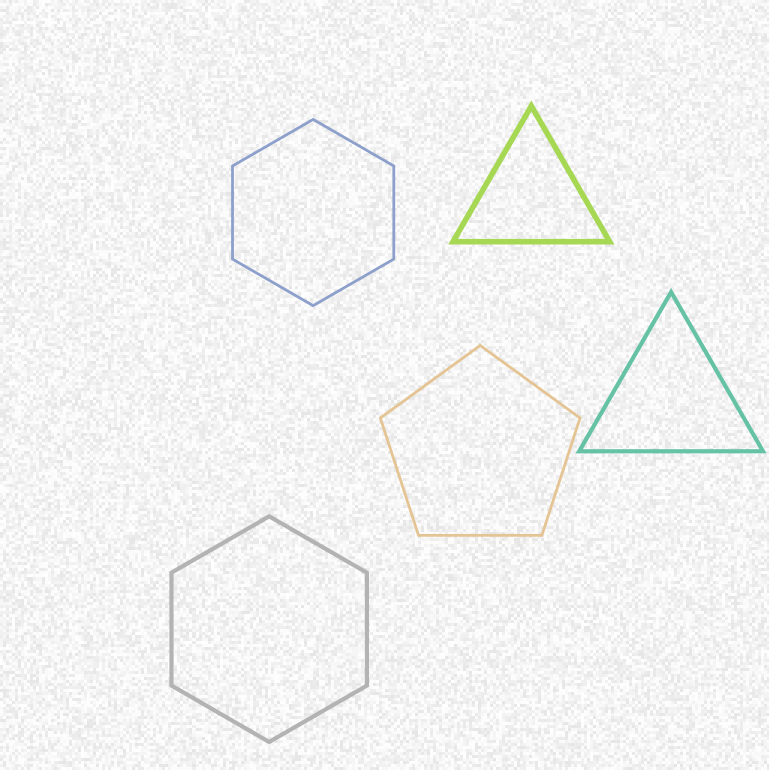[{"shape": "triangle", "thickness": 1.5, "radius": 0.69, "center": [0.872, 0.483]}, {"shape": "hexagon", "thickness": 1, "radius": 0.6, "center": [0.407, 0.724]}, {"shape": "triangle", "thickness": 2, "radius": 0.59, "center": [0.69, 0.745]}, {"shape": "pentagon", "thickness": 1, "radius": 0.68, "center": [0.624, 0.415]}, {"shape": "hexagon", "thickness": 1.5, "radius": 0.73, "center": [0.35, 0.183]}]